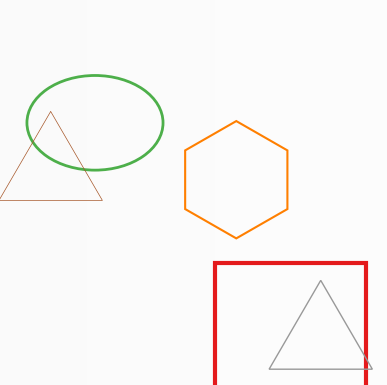[{"shape": "square", "thickness": 3, "radius": 0.98, "center": [0.749, 0.123]}, {"shape": "oval", "thickness": 2, "radius": 0.88, "center": [0.245, 0.681]}, {"shape": "hexagon", "thickness": 1.5, "radius": 0.76, "center": [0.61, 0.533]}, {"shape": "triangle", "thickness": 0.5, "radius": 0.77, "center": [0.131, 0.556]}, {"shape": "triangle", "thickness": 1, "radius": 0.77, "center": [0.828, 0.118]}]